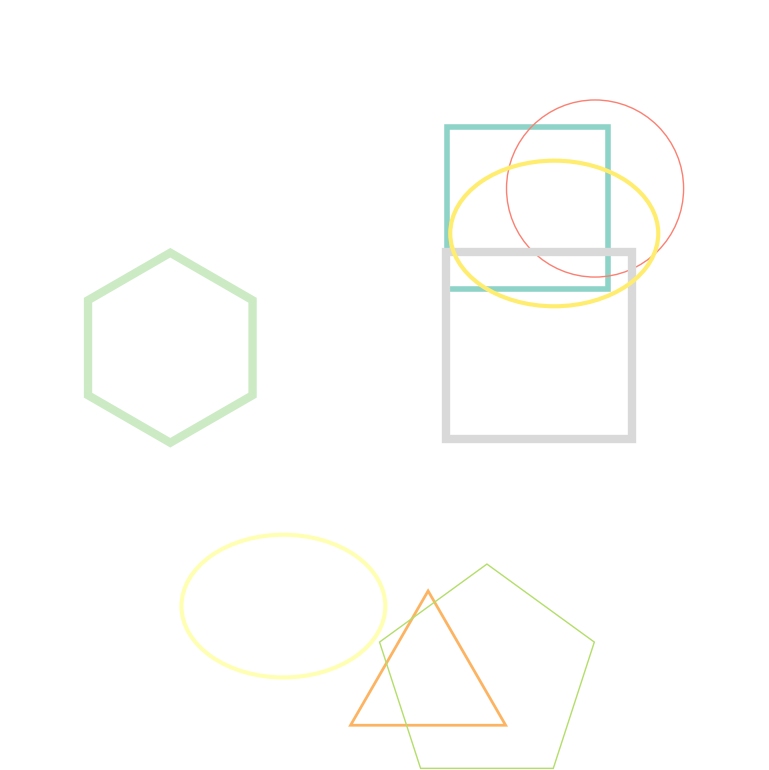[{"shape": "square", "thickness": 2, "radius": 0.52, "center": [0.685, 0.73]}, {"shape": "oval", "thickness": 1.5, "radius": 0.66, "center": [0.368, 0.213]}, {"shape": "circle", "thickness": 0.5, "radius": 0.57, "center": [0.773, 0.755]}, {"shape": "triangle", "thickness": 1, "radius": 0.58, "center": [0.556, 0.116]}, {"shape": "pentagon", "thickness": 0.5, "radius": 0.73, "center": [0.632, 0.121]}, {"shape": "square", "thickness": 3, "radius": 0.6, "center": [0.7, 0.551]}, {"shape": "hexagon", "thickness": 3, "radius": 0.62, "center": [0.221, 0.548]}, {"shape": "oval", "thickness": 1.5, "radius": 0.68, "center": [0.72, 0.697]}]